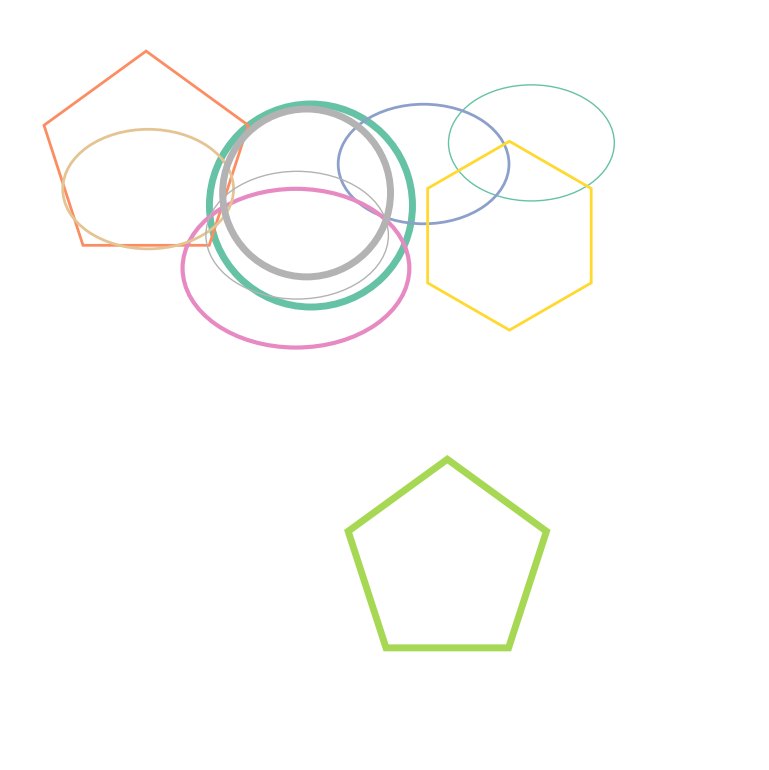[{"shape": "oval", "thickness": 0.5, "radius": 0.54, "center": [0.69, 0.814]}, {"shape": "circle", "thickness": 2.5, "radius": 0.66, "center": [0.404, 0.733]}, {"shape": "pentagon", "thickness": 1, "radius": 0.7, "center": [0.19, 0.794]}, {"shape": "oval", "thickness": 1, "radius": 0.55, "center": [0.55, 0.787]}, {"shape": "oval", "thickness": 1.5, "radius": 0.74, "center": [0.384, 0.652]}, {"shape": "pentagon", "thickness": 2.5, "radius": 0.68, "center": [0.581, 0.268]}, {"shape": "hexagon", "thickness": 1, "radius": 0.61, "center": [0.662, 0.694]}, {"shape": "oval", "thickness": 1, "radius": 0.55, "center": [0.192, 0.754]}, {"shape": "oval", "thickness": 0.5, "radius": 0.59, "center": [0.386, 0.695]}, {"shape": "circle", "thickness": 2.5, "radius": 0.55, "center": [0.398, 0.749]}]